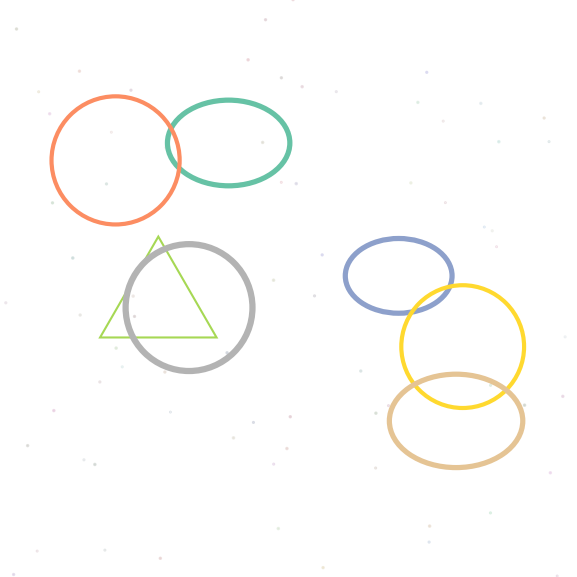[{"shape": "oval", "thickness": 2.5, "radius": 0.53, "center": [0.396, 0.752]}, {"shape": "circle", "thickness": 2, "radius": 0.55, "center": [0.2, 0.721]}, {"shape": "oval", "thickness": 2.5, "radius": 0.46, "center": [0.69, 0.521]}, {"shape": "triangle", "thickness": 1, "radius": 0.58, "center": [0.274, 0.473]}, {"shape": "circle", "thickness": 2, "radius": 0.53, "center": [0.801, 0.399]}, {"shape": "oval", "thickness": 2.5, "radius": 0.58, "center": [0.79, 0.27]}, {"shape": "circle", "thickness": 3, "radius": 0.55, "center": [0.327, 0.467]}]